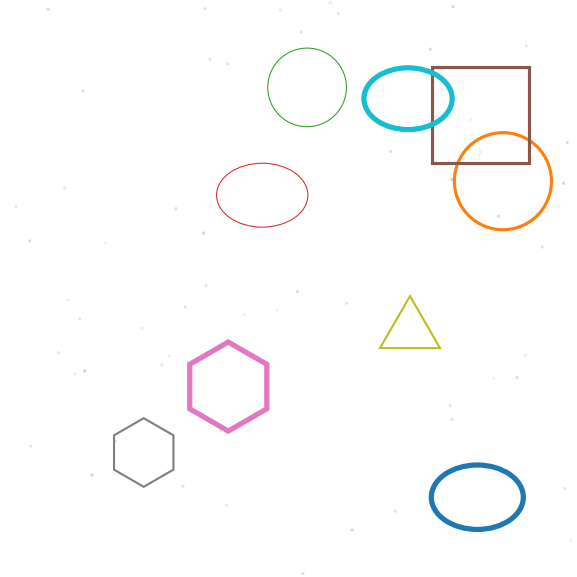[{"shape": "oval", "thickness": 2.5, "radius": 0.4, "center": [0.827, 0.138]}, {"shape": "circle", "thickness": 1.5, "radius": 0.42, "center": [0.871, 0.685]}, {"shape": "circle", "thickness": 0.5, "radius": 0.34, "center": [0.532, 0.848]}, {"shape": "oval", "thickness": 0.5, "radius": 0.4, "center": [0.454, 0.661]}, {"shape": "square", "thickness": 1.5, "radius": 0.42, "center": [0.832, 0.8]}, {"shape": "hexagon", "thickness": 2.5, "radius": 0.39, "center": [0.395, 0.33]}, {"shape": "hexagon", "thickness": 1, "radius": 0.3, "center": [0.249, 0.216]}, {"shape": "triangle", "thickness": 1, "radius": 0.3, "center": [0.71, 0.426]}, {"shape": "oval", "thickness": 2.5, "radius": 0.38, "center": [0.707, 0.828]}]